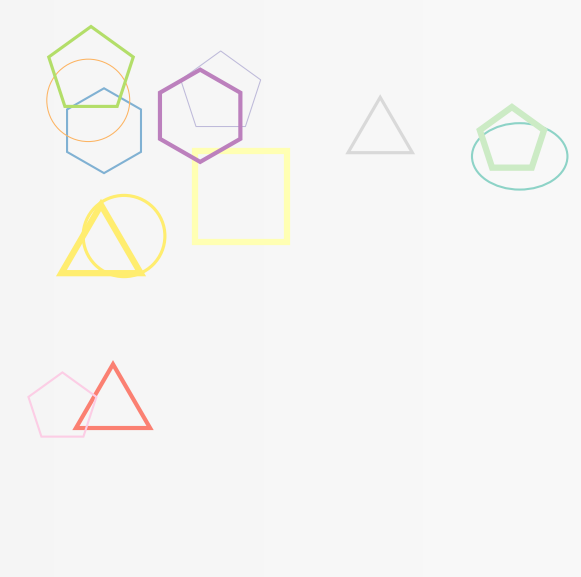[{"shape": "oval", "thickness": 1, "radius": 0.41, "center": [0.894, 0.728]}, {"shape": "square", "thickness": 3, "radius": 0.39, "center": [0.415, 0.658]}, {"shape": "pentagon", "thickness": 0.5, "radius": 0.36, "center": [0.38, 0.839]}, {"shape": "triangle", "thickness": 2, "radius": 0.37, "center": [0.194, 0.295]}, {"shape": "hexagon", "thickness": 1, "radius": 0.37, "center": [0.179, 0.773]}, {"shape": "circle", "thickness": 0.5, "radius": 0.36, "center": [0.152, 0.825]}, {"shape": "pentagon", "thickness": 1.5, "radius": 0.38, "center": [0.157, 0.877]}, {"shape": "pentagon", "thickness": 1, "radius": 0.31, "center": [0.107, 0.293]}, {"shape": "triangle", "thickness": 1.5, "radius": 0.32, "center": [0.654, 0.767]}, {"shape": "hexagon", "thickness": 2, "radius": 0.4, "center": [0.344, 0.799]}, {"shape": "pentagon", "thickness": 3, "radius": 0.29, "center": [0.881, 0.756]}, {"shape": "circle", "thickness": 1.5, "radius": 0.35, "center": [0.213, 0.59]}, {"shape": "triangle", "thickness": 3, "radius": 0.39, "center": [0.174, 0.566]}]